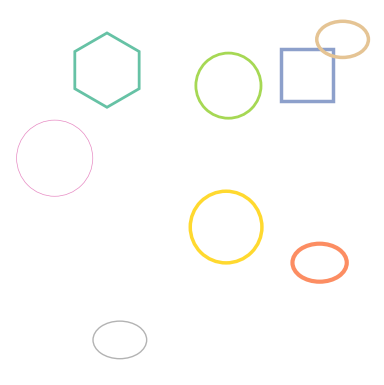[{"shape": "hexagon", "thickness": 2, "radius": 0.48, "center": [0.278, 0.818]}, {"shape": "oval", "thickness": 3, "radius": 0.35, "center": [0.83, 0.318]}, {"shape": "square", "thickness": 2.5, "radius": 0.34, "center": [0.798, 0.805]}, {"shape": "circle", "thickness": 0.5, "radius": 0.49, "center": [0.142, 0.589]}, {"shape": "circle", "thickness": 2, "radius": 0.42, "center": [0.593, 0.778]}, {"shape": "circle", "thickness": 2.5, "radius": 0.47, "center": [0.587, 0.41]}, {"shape": "oval", "thickness": 2.5, "radius": 0.34, "center": [0.89, 0.898]}, {"shape": "oval", "thickness": 1, "radius": 0.35, "center": [0.311, 0.117]}]